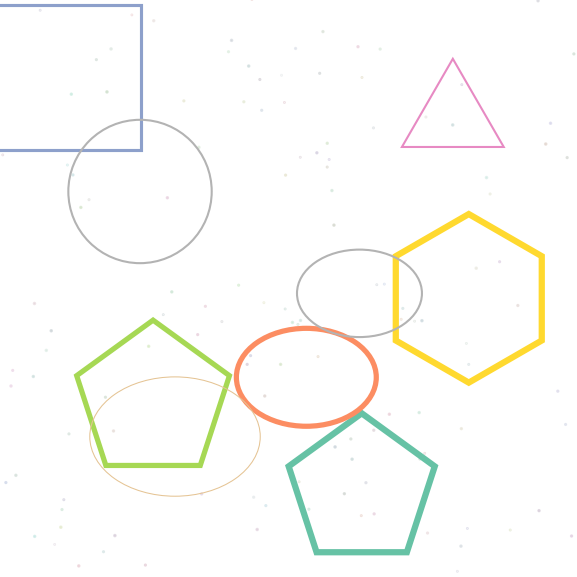[{"shape": "pentagon", "thickness": 3, "radius": 0.66, "center": [0.626, 0.15]}, {"shape": "oval", "thickness": 2.5, "radius": 0.61, "center": [0.53, 0.346]}, {"shape": "square", "thickness": 1.5, "radius": 0.63, "center": [0.118, 0.865]}, {"shape": "triangle", "thickness": 1, "radius": 0.51, "center": [0.784, 0.796]}, {"shape": "pentagon", "thickness": 2.5, "radius": 0.7, "center": [0.265, 0.306]}, {"shape": "hexagon", "thickness": 3, "radius": 0.73, "center": [0.812, 0.483]}, {"shape": "oval", "thickness": 0.5, "radius": 0.74, "center": [0.303, 0.243]}, {"shape": "circle", "thickness": 1, "radius": 0.62, "center": [0.242, 0.668]}, {"shape": "oval", "thickness": 1, "radius": 0.54, "center": [0.622, 0.491]}]